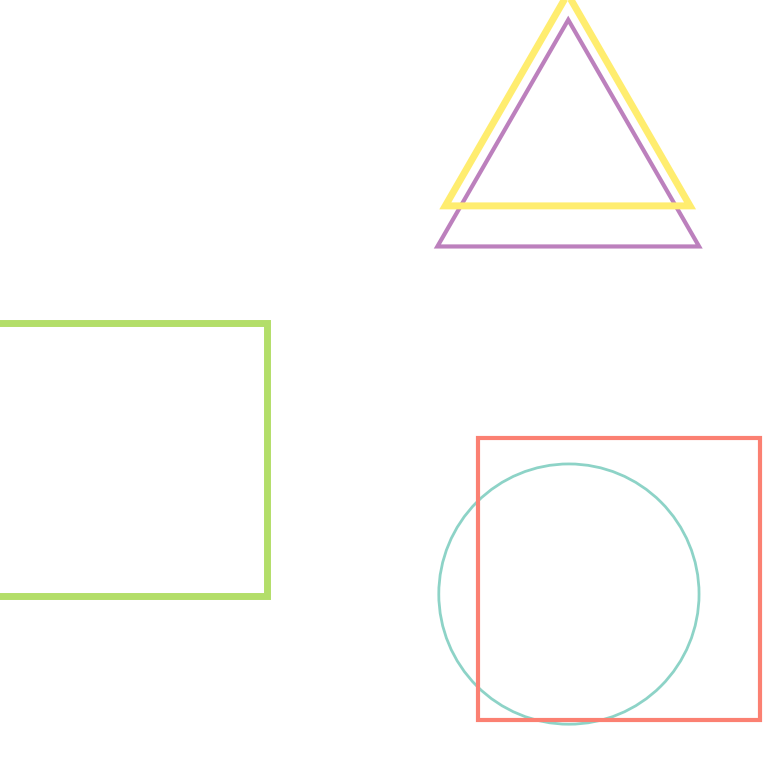[{"shape": "circle", "thickness": 1, "radius": 0.84, "center": [0.739, 0.228]}, {"shape": "square", "thickness": 1.5, "radius": 0.92, "center": [0.804, 0.248]}, {"shape": "square", "thickness": 2.5, "radius": 0.89, "center": [0.17, 0.404]}, {"shape": "triangle", "thickness": 1.5, "radius": 0.98, "center": [0.738, 0.778]}, {"shape": "triangle", "thickness": 2.5, "radius": 0.92, "center": [0.737, 0.824]}]